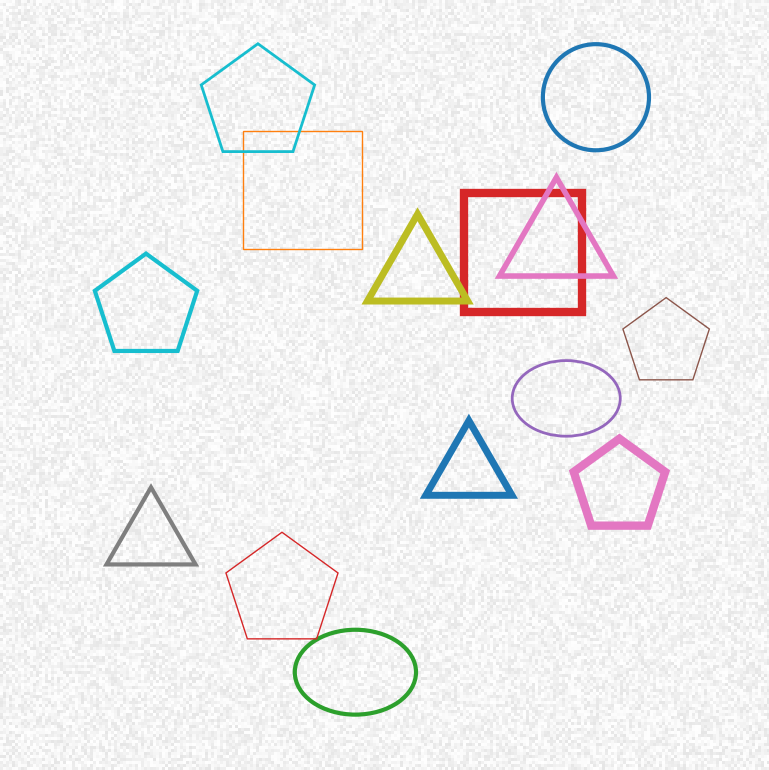[{"shape": "circle", "thickness": 1.5, "radius": 0.34, "center": [0.774, 0.874]}, {"shape": "triangle", "thickness": 2.5, "radius": 0.32, "center": [0.609, 0.389]}, {"shape": "square", "thickness": 0.5, "radius": 0.38, "center": [0.393, 0.753]}, {"shape": "oval", "thickness": 1.5, "radius": 0.39, "center": [0.462, 0.127]}, {"shape": "square", "thickness": 3, "radius": 0.38, "center": [0.679, 0.672]}, {"shape": "pentagon", "thickness": 0.5, "radius": 0.38, "center": [0.366, 0.232]}, {"shape": "oval", "thickness": 1, "radius": 0.35, "center": [0.735, 0.483]}, {"shape": "pentagon", "thickness": 0.5, "radius": 0.3, "center": [0.865, 0.554]}, {"shape": "triangle", "thickness": 2, "radius": 0.43, "center": [0.723, 0.684]}, {"shape": "pentagon", "thickness": 3, "radius": 0.31, "center": [0.804, 0.368]}, {"shape": "triangle", "thickness": 1.5, "radius": 0.33, "center": [0.196, 0.3]}, {"shape": "triangle", "thickness": 2.5, "radius": 0.38, "center": [0.542, 0.647]}, {"shape": "pentagon", "thickness": 1.5, "radius": 0.35, "center": [0.19, 0.601]}, {"shape": "pentagon", "thickness": 1, "radius": 0.39, "center": [0.335, 0.866]}]